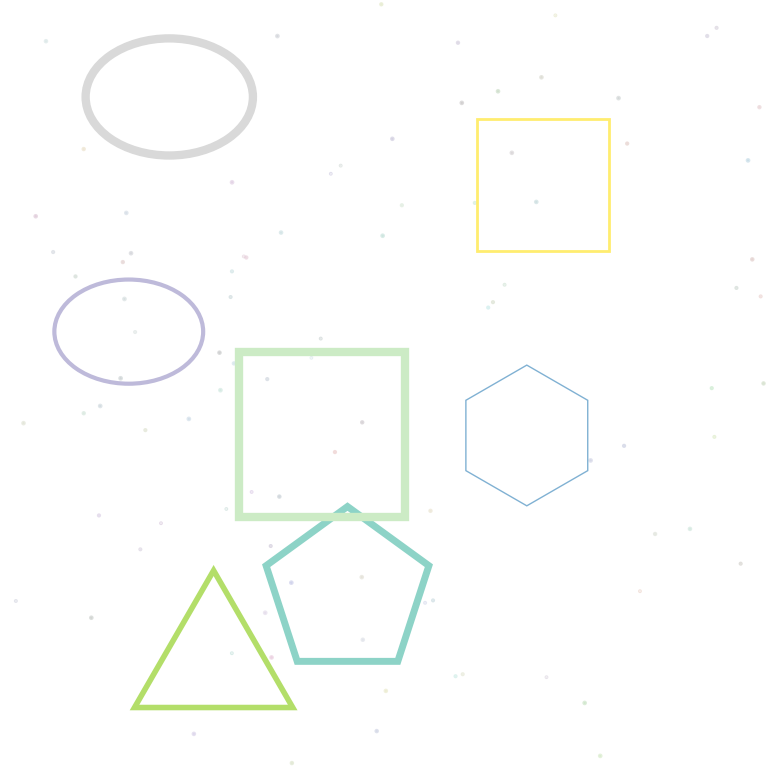[{"shape": "pentagon", "thickness": 2.5, "radius": 0.56, "center": [0.451, 0.231]}, {"shape": "oval", "thickness": 1.5, "radius": 0.48, "center": [0.167, 0.569]}, {"shape": "hexagon", "thickness": 0.5, "radius": 0.46, "center": [0.684, 0.434]}, {"shape": "triangle", "thickness": 2, "radius": 0.59, "center": [0.277, 0.14]}, {"shape": "oval", "thickness": 3, "radius": 0.54, "center": [0.22, 0.874]}, {"shape": "square", "thickness": 3, "radius": 0.54, "center": [0.418, 0.436]}, {"shape": "square", "thickness": 1, "radius": 0.43, "center": [0.705, 0.76]}]